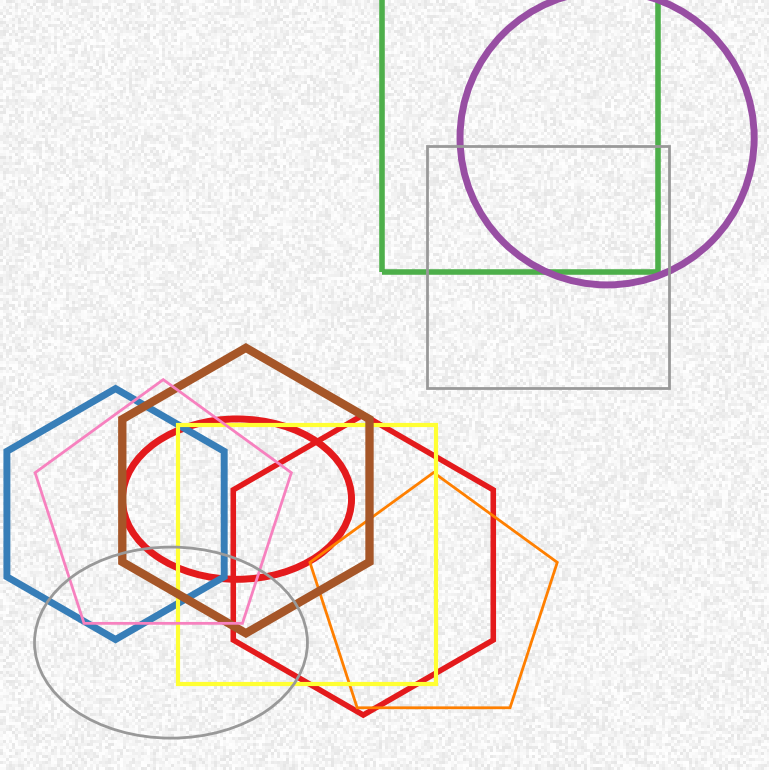[{"shape": "oval", "thickness": 2.5, "radius": 0.74, "center": [0.308, 0.352]}, {"shape": "hexagon", "thickness": 2, "radius": 0.97, "center": [0.472, 0.266]}, {"shape": "hexagon", "thickness": 2.5, "radius": 0.81, "center": [0.15, 0.332]}, {"shape": "square", "thickness": 2, "radius": 0.9, "center": [0.675, 0.826]}, {"shape": "circle", "thickness": 2.5, "radius": 0.96, "center": [0.788, 0.821]}, {"shape": "pentagon", "thickness": 1, "radius": 0.84, "center": [0.563, 0.217]}, {"shape": "square", "thickness": 1.5, "radius": 0.84, "center": [0.399, 0.28]}, {"shape": "hexagon", "thickness": 3, "radius": 0.93, "center": [0.319, 0.363]}, {"shape": "pentagon", "thickness": 1, "radius": 0.87, "center": [0.212, 0.332]}, {"shape": "oval", "thickness": 1, "radius": 0.89, "center": [0.222, 0.165]}, {"shape": "square", "thickness": 1, "radius": 0.79, "center": [0.712, 0.654]}]